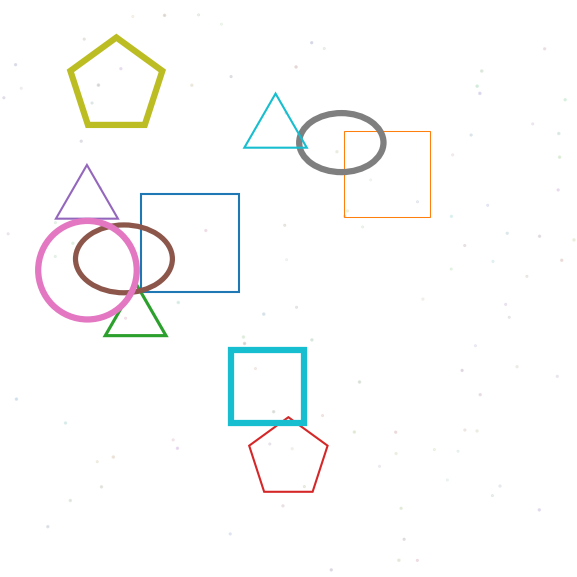[{"shape": "square", "thickness": 1, "radius": 0.43, "center": [0.329, 0.579]}, {"shape": "square", "thickness": 0.5, "radius": 0.37, "center": [0.67, 0.698]}, {"shape": "triangle", "thickness": 1.5, "radius": 0.3, "center": [0.235, 0.448]}, {"shape": "pentagon", "thickness": 1, "radius": 0.36, "center": [0.499, 0.205]}, {"shape": "triangle", "thickness": 1, "radius": 0.31, "center": [0.151, 0.651]}, {"shape": "oval", "thickness": 2.5, "radius": 0.42, "center": [0.215, 0.551]}, {"shape": "circle", "thickness": 3, "radius": 0.43, "center": [0.151, 0.531]}, {"shape": "oval", "thickness": 3, "radius": 0.36, "center": [0.591, 0.752]}, {"shape": "pentagon", "thickness": 3, "radius": 0.42, "center": [0.201, 0.851]}, {"shape": "triangle", "thickness": 1, "radius": 0.31, "center": [0.477, 0.775]}, {"shape": "square", "thickness": 3, "radius": 0.31, "center": [0.463, 0.33]}]